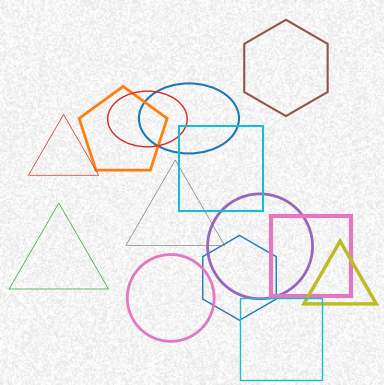[{"shape": "hexagon", "thickness": 1, "radius": 0.55, "center": [0.622, 0.278]}, {"shape": "oval", "thickness": 1.5, "radius": 0.65, "center": [0.491, 0.692]}, {"shape": "pentagon", "thickness": 2, "radius": 0.6, "center": [0.32, 0.655]}, {"shape": "triangle", "thickness": 0.5, "radius": 0.74, "center": [0.153, 0.324]}, {"shape": "oval", "thickness": 1, "radius": 0.52, "center": [0.383, 0.691]}, {"shape": "triangle", "thickness": 0.5, "radius": 0.53, "center": [0.165, 0.597]}, {"shape": "circle", "thickness": 2, "radius": 0.68, "center": [0.675, 0.36]}, {"shape": "hexagon", "thickness": 1.5, "radius": 0.63, "center": [0.743, 0.824]}, {"shape": "square", "thickness": 3, "radius": 0.52, "center": [0.808, 0.335]}, {"shape": "circle", "thickness": 2, "radius": 0.56, "center": [0.443, 0.226]}, {"shape": "triangle", "thickness": 0.5, "radius": 0.74, "center": [0.455, 0.436]}, {"shape": "triangle", "thickness": 2.5, "radius": 0.54, "center": [0.883, 0.265]}, {"shape": "square", "thickness": 1, "radius": 0.53, "center": [0.729, 0.12]}, {"shape": "square", "thickness": 1.5, "radius": 0.55, "center": [0.574, 0.563]}]